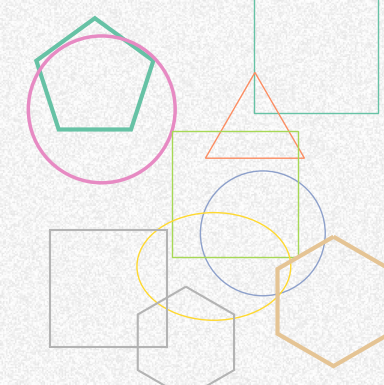[{"shape": "square", "thickness": 1, "radius": 0.8, "center": [0.821, 0.866]}, {"shape": "pentagon", "thickness": 3, "radius": 0.8, "center": [0.246, 0.793]}, {"shape": "triangle", "thickness": 1, "radius": 0.74, "center": [0.662, 0.663]}, {"shape": "circle", "thickness": 1, "radius": 0.81, "center": [0.683, 0.394]}, {"shape": "circle", "thickness": 2.5, "radius": 0.95, "center": [0.264, 0.716]}, {"shape": "square", "thickness": 1, "radius": 0.82, "center": [0.61, 0.497]}, {"shape": "oval", "thickness": 1, "radius": 1.0, "center": [0.555, 0.308]}, {"shape": "hexagon", "thickness": 3, "radius": 0.84, "center": [0.866, 0.217]}, {"shape": "square", "thickness": 1.5, "radius": 0.76, "center": [0.282, 0.25]}, {"shape": "hexagon", "thickness": 1.5, "radius": 0.72, "center": [0.483, 0.111]}]